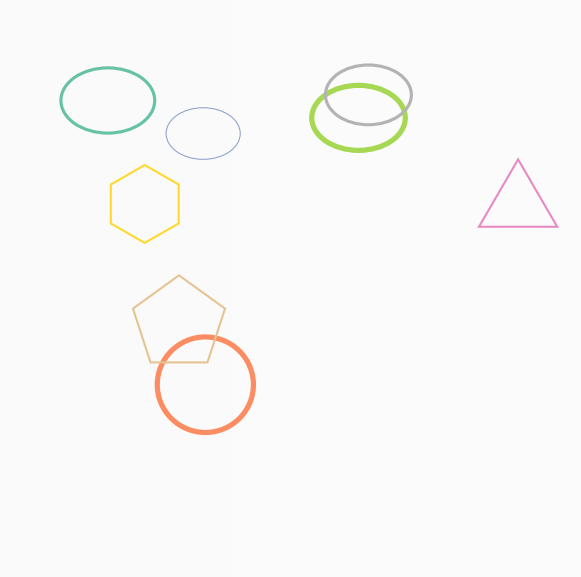[{"shape": "oval", "thickness": 1.5, "radius": 0.4, "center": [0.185, 0.825]}, {"shape": "circle", "thickness": 2.5, "radius": 0.41, "center": [0.353, 0.333]}, {"shape": "oval", "thickness": 0.5, "radius": 0.32, "center": [0.35, 0.768]}, {"shape": "triangle", "thickness": 1, "radius": 0.39, "center": [0.891, 0.645]}, {"shape": "oval", "thickness": 2.5, "radius": 0.4, "center": [0.617, 0.795]}, {"shape": "hexagon", "thickness": 1, "radius": 0.34, "center": [0.249, 0.646]}, {"shape": "pentagon", "thickness": 1, "radius": 0.42, "center": [0.308, 0.439]}, {"shape": "oval", "thickness": 1.5, "radius": 0.37, "center": [0.634, 0.835]}]